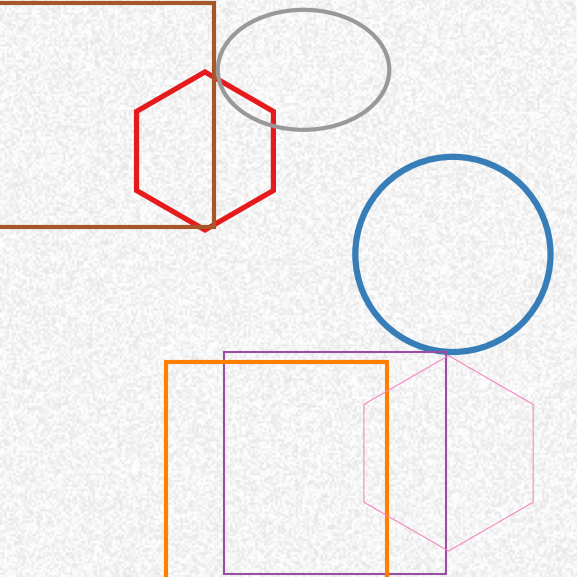[{"shape": "hexagon", "thickness": 2.5, "radius": 0.68, "center": [0.355, 0.738]}, {"shape": "circle", "thickness": 3, "radius": 0.84, "center": [0.784, 0.559]}, {"shape": "square", "thickness": 1, "radius": 0.96, "center": [0.58, 0.197]}, {"shape": "square", "thickness": 2, "radius": 0.96, "center": [0.479, 0.18]}, {"shape": "square", "thickness": 2, "radius": 0.97, "center": [0.176, 0.8]}, {"shape": "hexagon", "thickness": 0.5, "radius": 0.85, "center": [0.777, 0.214]}, {"shape": "oval", "thickness": 2, "radius": 0.74, "center": [0.526, 0.878]}]